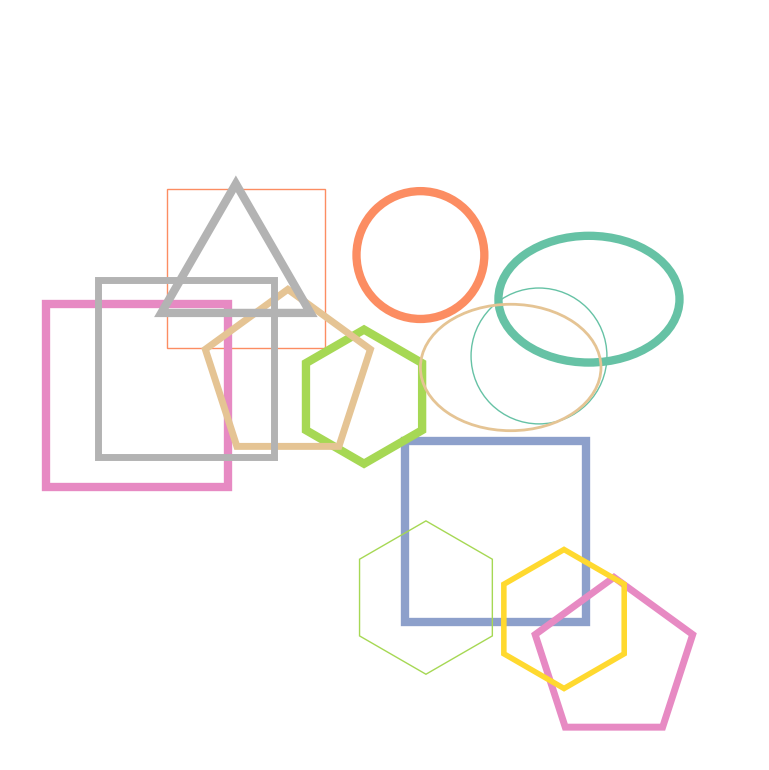[{"shape": "circle", "thickness": 0.5, "radius": 0.44, "center": [0.7, 0.538]}, {"shape": "oval", "thickness": 3, "radius": 0.59, "center": [0.765, 0.611]}, {"shape": "square", "thickness": 0.5, "radius": 0.52, "center": [0.319, 0.651]}, {"shape": "circle", "thickness": 3, "radius": 0.42, "center": [0.546, 0.669]}, {"shape": "square", "thickness": 3, "radius": 0.59, "center": [0.643, 0.309]}, {"shape": "square", "thickness": 3, "radius": 0.59, "center": [0.178, 0.487]}, {"shape": "pentagon", "thickness": 2.5, "radius": 0.54, "center": [0.797, 0.143]}, {"shape": "hexagon", "thickness": 3, "radius": 0.44, "center": [0.473, 0.485]}, {"shape": "hexagon", "thickness": 0.5, "radius": 0.5, "center": [0.553, 0.224]}, {"shape": "hexagon", "thickness": 2, "radius": 0.45, "center": [0.733, 0.196]}, {"shape": "oval", "thickness": 1, "radius": 0.59, "center": [0.663, 0.523]}, {"shape": "pentagon", "thickness": 2.5, "radius": 0.56, "center": [0.374, 0.511]}, {"shape": "triangle", "thickness": 3, "radius": 0.56, "center": [0.306, 0.649]}, {"shape": "square", "thickness": 2.5, "radius": 0.57, "center": [0.241, 0.522]}]